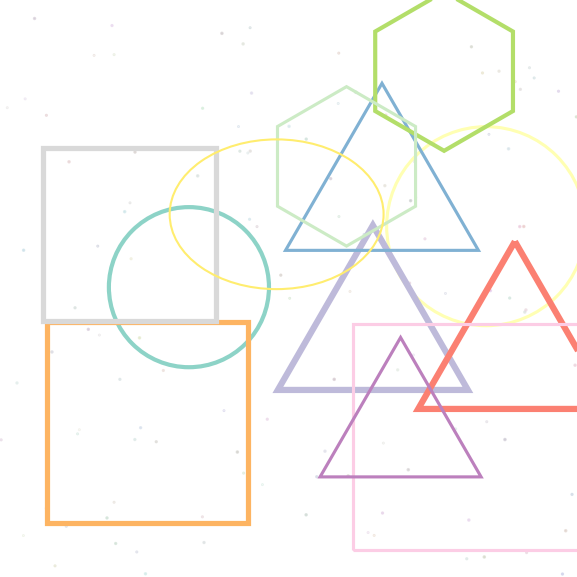[{"shape": "circle", "thickness": 2, "radius": 0.69, "center": [0.327, 0.502]}, {"shape": "circle", "thickness": 1.5, "radius": 0.86, "center": [0.842, 0.607]}, {"shape": "triangle", "thickness": 3, "radius": 0.95, "center": [0.646, 0.419]}, {"shape": "triangle", "thickness": 3, "radius": 0.97, "center": [0.892, 0.388]}, {"shape": "triangle", "thickness": 1.5, "radius": 0.96, "center": [0.661, 0.662]}, {"shape": "square", "thickness": 2.5, "radius": 0.87, "center": [0.256, 0.267]}, {"shape": "hexagon", "thickness": 2, "radius": 0.69, "center": [0.769, 0.876]}, {"shape": "square", "thickness": 1.5, "radius": 0.98, "center": [0.807, 0.243]}, {"shape": "square", "thickness": 2.5, "radius": 0.75, "center": [0.225, 0.594]}, {"shape": "triangle", "thickness": 1.5, "radius": 0.8, "center": [0.694, 0.254]}, {"shape": "hexagon", "thickness": 1.5, "radius": 0.69, "center": [0.6, 0.711]}, {"shape": "oval", "thickness": 1, "radius": 0.93, "center": [0.479, 0.628]}]